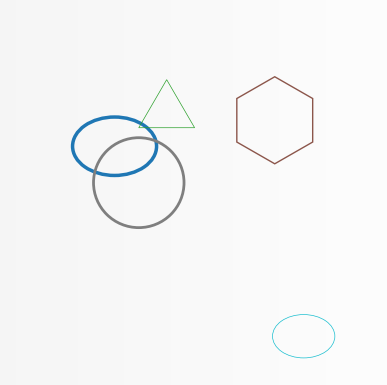[{"shape": "oval", "thickness": 2.5, "radius": 0.54, "center": [0.296, 0.62]}, {"shape": "triangle", "thickness": 0.5, "radius": 0.42, "center": [0.43, 0.71]}, {"shape": "hexagon", "thickness": 1, "radius": 0.57, "center": [0.709, 0.688]}, {"shape": "circle", "thickness": 2, "radius": 0.58, "center": [0.358, 0.526]}, {"shape": "oval", "thickness": 0.5, "radius": 0.4, "center": [0.784, 0.127]}]